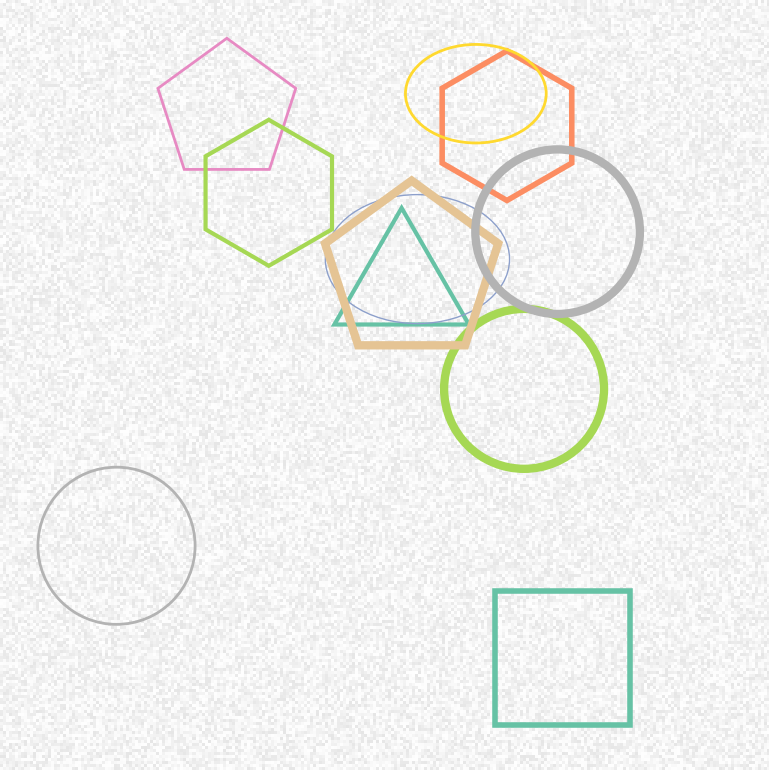[{"shape": "triangle", "thickness": 1.5, "radius": 0.5, "center": [0.522, 0.629]}, {"shape": "square", "thickness": 2, "radius": 0.44, "center": [0.731, 0.145]}, {"shape": "hexagon", "thickness": 2, "radius": 0.49, "center": [0.658, 0.837]}, {"shape": "oval", "thickness": 0.5, "radius": 0.6, "center": [0.542, 0.664]}, {"shape": "pentagon", "thickness": 1, "radius": 0.47, "center": [0.295, 0.856]}, {"shape": "hexagon", "thickness": 1.5, "radius": 0.47, "center": [0.349, 0.75]}, {"shape": "circle", "thickness": 3, "radius": 0.52, "center": [0.681, 0.495]}, {"shape": "oval", "thickness": 1, "radius": 0.46, "center": [0.618, 0.878]}, {"shape": "pentagon", "thickness": 3, "radius": 0.59, "center": [0.535, 0.647]}, {"shape": "circle", "thickness": 1, "radius": 0.51, "center": [0.151, 0.291]}, {"shape": "circle", "thickness": 3, "radius": 0.53, "center": [0.724, 0.699]}]